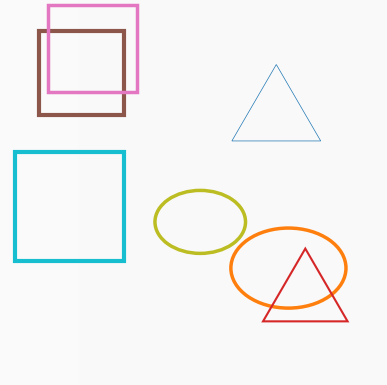[{"shape": "triangle", "thickness": 0.5, "radius": 0.66, "center": [0.713, 0.7]}, {"shape": "oval", "thickness": 2.5, "radius": 0.74, "center": [0.744, 0.304]}, {"shape": "triangle", "thickness": 1.5, "radius": 0.63, "center": [0.788, 0.228]}, {"shape": "square", "thickness": 3, "radius": 0.55, "center": [0.211, 0.81]}, {"shape": "square", "thickness": 2.5, "radius": 0.57, "center": [0.239, 0.874]}, {"shape": "oval", "thickness": 2.5, "radius": 0.58, "center": [0.517, 0.424]}, {"shape": "square", "thickness": 3, "radius": 0.71, "center": [0.179, 0.465]}]